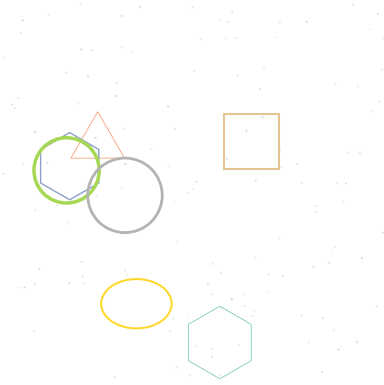[{"shape": "hexagon", "thickness": 0.5, "radius": 0.47, "center": [0.571, 0.11]}, {"shape": "triangle", "thickness": 0.5, "radius": 0.4, "center": [0.254, 0.629]}, {"shape": "hexagon", "thickness": 1, "radius": 0.44, "center": [0.181, 0.568]}, {"shape": "circle", "thickness": 2.5, "radius": 0.42, "center": [0.173, 0.557]}, {"shape": "oval", "thickness": 1.5, "radius": 0.46, "center": [0.354, 0.211]}, {"shape": "square", "thickness": 1.5, "radius": 0.36, "center": [0.653, 0.633]}, {"shape": "circle", "thickness": 2, "radius": 0.48, "center": [0.325, 0.493]}]